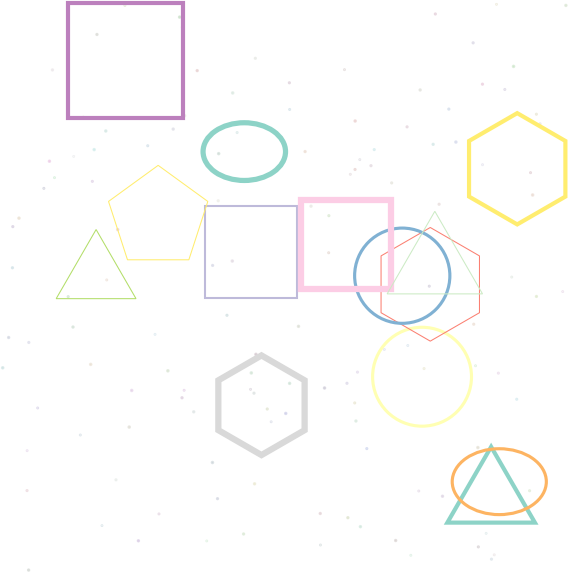[{"shape": "oval", "thickness": 2.5, "radius": 0.36, "center": [0.423, 0.737]}, {"shape": "triangle", "thickness": 2, "radius": 0.44, "center": [0.85, 0.138]}, {"shape": "circle", "thickness": 1.5, "radius": 0.43, "center": [0.731, 0.347]}, {"shape": "square", "thickness": 1, "radius": 0.4, "center": [0.435, 0.563]}, {"shape": "hexagon", "thickness": 0.5, "radius": 0.49, "center": [0.745, 0.507]}, {"shape": "circle", "thickness": 1.5, "radius": 0.41, "center": [0.697, 0.522]}, {"shape": "oval", "thickness": 1.5, "radius": 0.41, "center": [0.865, 0.165]}, {"shape": "triangle", "thickness": 0.5, "radius": 0.4, "center": [0.166, 0.522]}, {"shape": "square", "thickness": 3, "radius": 0.39, "center": [0.599, 0.576]}, {"shape": "hexagon", "thickness": 3, "radius": 0.43, "center": [0.453, 0.297]}, {"shape": "square", "thickness": 2, "radius": 0.5, "center": [0.218, 0.894]}, {"shape": "triangle", "thickness": 0.5, "radius": 0.48, "center": [0.753, 0.538]}, {"shape": "hexagon", "thickness": 2, "radius": 0.48, "center": [0.896, 0.707]}, {"shape": "pentagon", "thickness": 0.5, "radius": 0.45, "center": [0.274, 0.622]}]